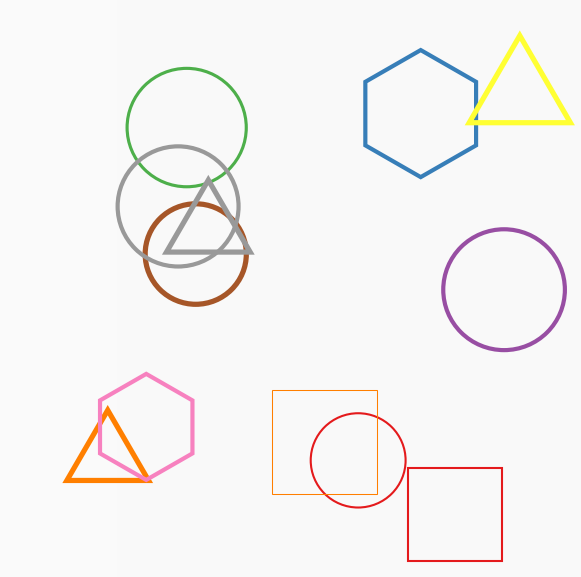[{"shape": "square", "thickness": 1, "radius": 0.41, "center": [0.783, 0.108]}, {"shape": "circle", "thickness": 1, "radius": 0.41, "center": [0.616, 0.202]}, {"shape": "hexagon", "thickness": 2, "radius": 0.55, "center": [0.724, 0.802]}, {"shape": "circle", "thickness": 1.5, "radius": 0.51, "center": [0.321, 0.778]}, {"shape": "circle", "thickness": 2, "radius": 0.52, "center": [0.867, 0.497]}, {"shape": "triangle", "thickness": 2.5, "radius": 0.41, "center": [0.185, 0.208]}, {"shape": "square", "thickness": 0.5, "radius": 0.45, "center": [0.558, 0.234]}, {"shape": "triangle", "thickness": 2.5, "radius": 0.5, "center": [0.894, 0.837]}, {"shape": "circle", "thickness": 2.5, "radius": 0.43, "center": [0.337, 0.559]}, {"shape": "hexagon", "thickness": 2, "radius": 0.46, "center": [0.252, 0.26]}, {"shape": "triangle", "thickness": 2.5, "radius": 0.42, "center": [0.358, 0.604]}, {"shape": "circle", "thickness": 2, "radius": 0.52, "center": [0.306, 0.642]}]